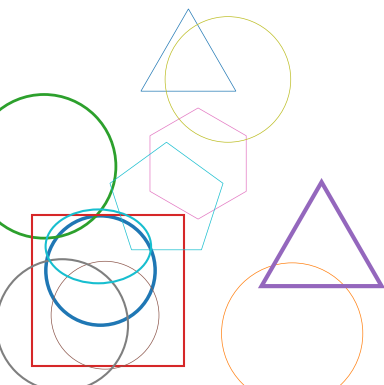[{"shape": "triangle", "thickness": 0.5, "radius": 0.71, "center": [0.489, 0.834]}, {"shape": "circle", "thickness": 2.5, "radius": 0.71, "center": [0.261, 0.297]}, {"shape": "circle", "thickness": 0.5, "radius": 0.92, "center": [0.759, 0.134]}, {"shape": "circle", "thickness": 2, "radius": 0.93, "center": [0.114, 0.568]}, {"shape": "square", "thickness": 1.5, "radius": 0.98, "center": [0.28, 0.245]}, {"shape": "triangle", "thickness": 3, "radius": 0.9, "center": [0.835, 0.347]}, {"shape": "circle", "thickness": 0.5, "radius": 0.7, "center": [0.273, 0.181]}, {"shape": "hexagon", "thickness": 0.5, "radius": 0.72, "center": [0.515, 0.575]}, {"shape": "circle", "thickness": 1.5, "radius": 0.86, "center": [0.162, 0.156]}, {"shape": "circle", "thickness": 0.5, "radius": 0.82, "center": [0.592, 0.794]}, {"shape": "oval", "thickness": 1.5, "radius": 0.68, "center": [0.255, 0.36]}, {"shape": "pentagon", "thickness": 0.5, "radius": 0.77, "center": [0.432, 0.476]}]